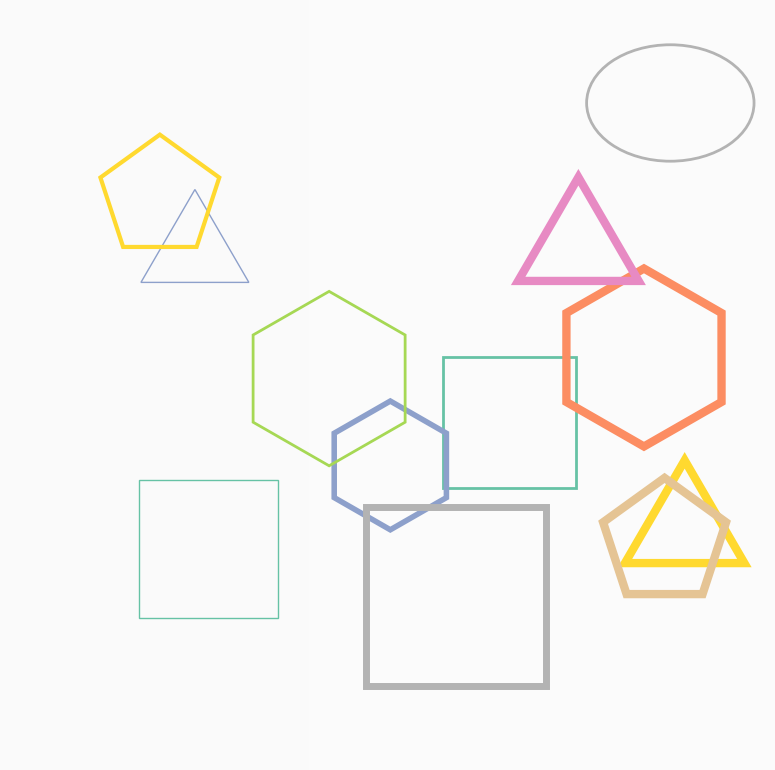[{"shape": "square", "thickness": 0.5, "radius": 0.45, "center": [0.269, 0.287]}, {"shape": "square", "thickness": 1, "radius": 0.43, "center": [0.657, 0.451]}, {"shape": "hexagon", "thickness": 3, "radius": 0.58, "center": [0.831, 0.536]}, {"shape": "triangle", "thickness": 0.5, "radius": 0.4, "center": [0.251, 0.673]}, {"shape": "hexagon", "thickness": 2, "radius": 0.42, "center": [0.504, 0.396]}, {"shape": "triangle", "thickness": 3, "radius": 0.45, "center": [0.746, 0.68]}, {"shape": "hexagon", "thickness": 1, "radius": 0.57, "center": [0.425, 0.508]}, {"shape": "pentagon", "thickness": 1.5, "radius": 0.4, "center": [0.206, 0.745]}, {"shape": "triangle", "thickness": 3, "radius": 0.44, "center": [0.883, 0.313]}, {"shape": "pentagon", "thickness": 3, "radius": 0.42, "center": [0.858, 0.296]}, {"shape": "square", "thickness": 2.5, "radius": 0.58, "center": [0.588, 0.225]}, {"shape": "oval", "thickness": 1, "radius": 0.54, "center": [0.865, 0.866]}]